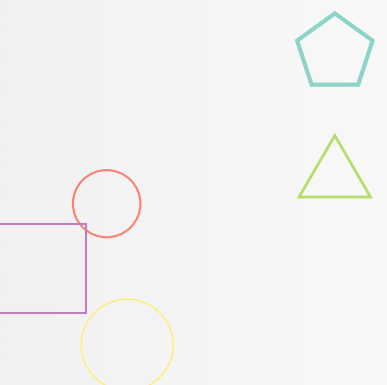[{"shape": "pentagon", "thickness": 3, "radius": 0.51, "center": [0.864, 0.863]}, {"shape": "circle", "thickness": 1.5, "radius": 0.44, "center": [0.275, 0.471]}, {"shape": "triangle", "thickness": 2, "radius": 0.53, "center": [0.864, 0.542]}, {"shape": "square", "thickness": 1.5, "radius": 0.58, "center": [0.108, 0.303]}, {"shape": "circle", "thickness": 1, "radius": 0.59, "center": [0.328, 0.104]}]